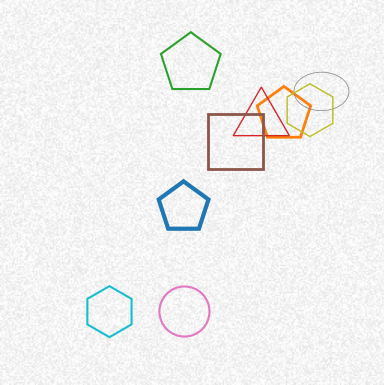[{"shape": "pentagon", "thickness": 3, "radius": 0.34, "center": [0.477, 0.461]}, {"shape": "pentagon", "thickness": 2, "radius": 0.37, "center": [0.738, 0.703]}, {"shape": "pentagon", "thickness": 1.5, "radius": 0.41, "center": [0.496, 0.835]}, {"shape": "triangle", "thickness": 1, "radius": 0.42, "center": [0.679, 0.69]}, {"shape": "square", "thickness": 2, "radius": 0.36, "center": [0.612, 0.633]}, {"shape": "circle", "thickness": 1.5, "radius": 0.33, "center": [0.479, 0.191]}, {"shape": "oval", "thickness": 0.5, "radius": 0.36, "center": [0.835, 0.763]}, {"shape": "hexagon", "thickness": 1, "radius": 0.34, "center": [0.805, 0.714]}, {"shape": "hexagon", "thickness": 1.5, "radius": 0.33, "center": [0.284, 0.191]}]